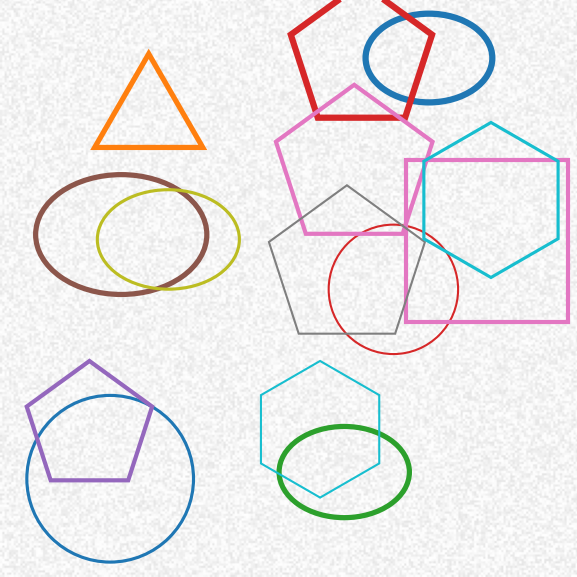[{"shape": "oval", "thickness": 3, "radius": 0.55, "center": [0.743, 0.899]}, {"shape": "circle", "thickness": 1.5, "radius": 0.72, "center": [0.191, 0.17]}, {"shape": "triangle", "thickness": 2.5, "radius": 0.54, "center": [0.258, 0.798]}, {"shape": "oval", "thickness": 2.5, "radius": 0.56, "center": [0.596, 0.182]}, {"shape": "pentagon", "thickness": 3, "radius": 0.64, "center": [0.626, 0.899]}, {"shape": "circle", "thickness": 1, "radius": 0.56, "center": [0.681, 0.498]}, {"shape": "pentagon", "thickness": 2, "radius": 0.57, "center": [0.155, 0.26]}, {"shape": "oval", "thickness": 2.5, "radius": 0.74, "center": [0.21, 0.593]}, {"shape": "square", "thickness": 2, "radius": 0.7, "center": [0.843, 0.582]}, {"shape": "pentagon", "thickness": 2, "radius": 0.71, "center": [0.613, 0.71]}, {"shape": "pentagon", "thickness": 1, "radius": 0.71, "center": [0.601, 0.536]}, {"shape": "oval", "thickness": 1.5, "radius": 0.62, "center": [0.292, 0.584]}, {"shape": "hexagon", "thickness": 1.5, "radius": 0.67, "center": [0.85, 0.653]}, {"shape": "hexagon", "thickness": 1, "radius": 0.59, "center": [0.554, 0.256]}]